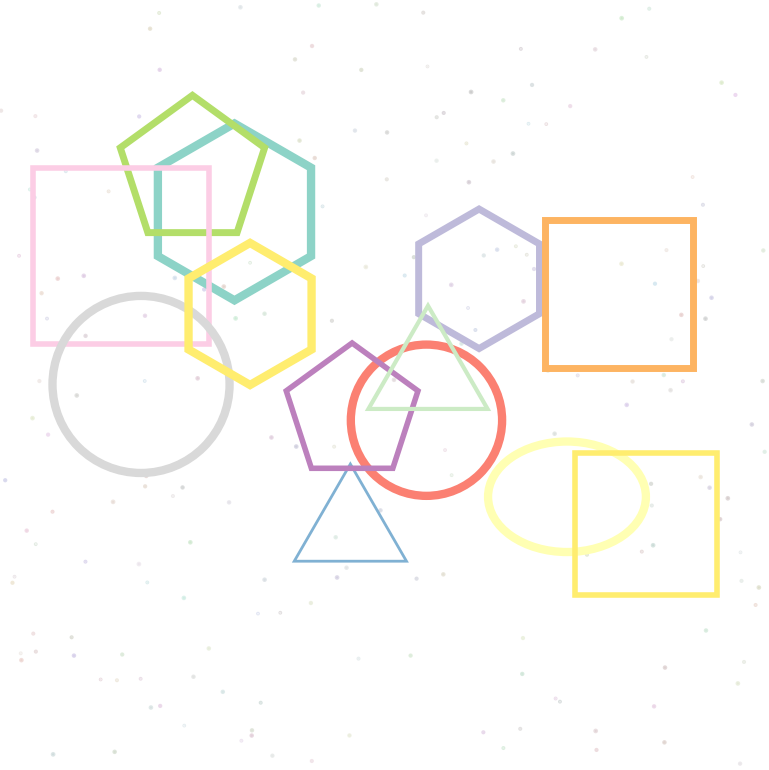[{"shape": "hexagon", "thickness": 3, "radius": 0.57, "center": [0.305, 0.725]}, {"shape": "oval", "thickness": 3, "radius": 0.51, "center": [0.736, 0.355]}, {"shape": "hexagon", "thickness": 2.5, "radius": 0.45, "center": [0.622, 0.638]}, {"shape": "circle", "thickness": 3, "radius": 0.49, "center": [0.554, 0.454]}, {"shape": "triangle", "thickness": 1, "radius": 0.42, "center": [0.455, 0.313]}, {"shape": "square", "thickness": 2.5, "radius": 0.48, "center": [0.804, 0.618]}, {"shape": "pentagon", "thickness": 2.5, "radius": 0.49, "center": [0.25, 0.778]}, {"shape": "square", "thickness": 2, "radius": 0.57, "center": [0.157, 0.668]}, {"shape": "circle", "thickness": 3, "radius": 0.57, "center": [0.183, 0.501]}, {"shape": "pentagon", "thickness": 2, "radius": 0.45, "center": [0.457, 0.465]}, {"shape": "triangle", "thickness": 1.5, "radius": 0.45, "center": [0.556, 0.514]}, {"shape": "square", "thickness": 2, "radius": 0.46, "center": [0.839, 0.32]}, {"shape": "hexagon", "thickness": 3, "radius": 0.46, "center": [0.325, 0.592]}]